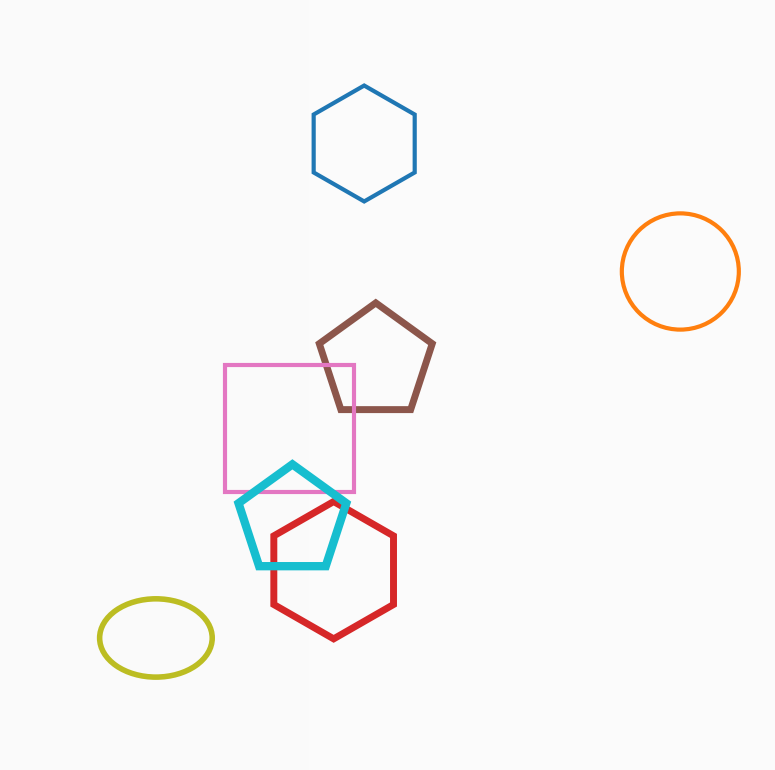[{"shape": "hexagon", "thickness": 1.5, "radius": 0.38, "center": [0.47, 0.814]}, {"shape": "circle", "thickness": 1.5, "radius": 0.38, "center": [0.878, 0.647]}, {"shape": "hexagon", "thickness": 2.5, "radius": 0.45, "center": [0.431, 0.259]}, {"shape": "pentagon", "thickness": 2.5, "radius": 0.38, "center": [0.485, 0.53]}, {"shape": "square", "thickness": 1.5, "radius": 0.41, "center": [0.374, 0.444]}, {"shape": "oval", "thickness": 2, "radius": 0.36, "center": [0.201, 0.171]}, {"shape": "pentagon", "thickness": 3, "radius": 0.37, "center": [0.377, 0.324]}]